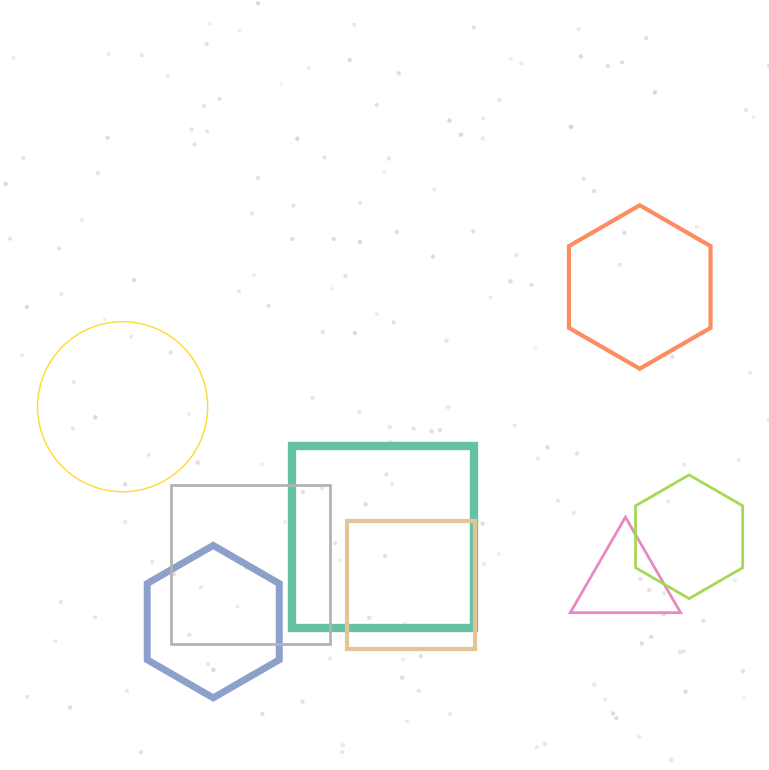[{"shape": "square", "thickness": 3, "radius": 0.59, "center": [0.498, 0.303]}, {"shape": "hexagon", "thickness": 1.5, "radius": 0.53, "center": [0.831, 0.627]}, {"shape": "hexagon", "thickness": 2.5, "radius": 0.49, "center": [0.277, 0.193]}, {"shape": "triangle", "thickness": 1, "radius": 0.41, "center": [0.812, 0.246]}, {"shape": "hexagon", "thickness": 1, "radius": 0.4, "center": [0.895, 0.303]}, {"shape": "circle", "thickness": 0.5, "radius": 0.55, "center": [0.159, 0.472]}, {"shape": "square", "thickness": 1.5, "radius": 0.41, "center": [0.533, 0.24]}, {"shape": "square", "thickness": 1, "radius": 0.52, "center": [0.325, 0.267]}]